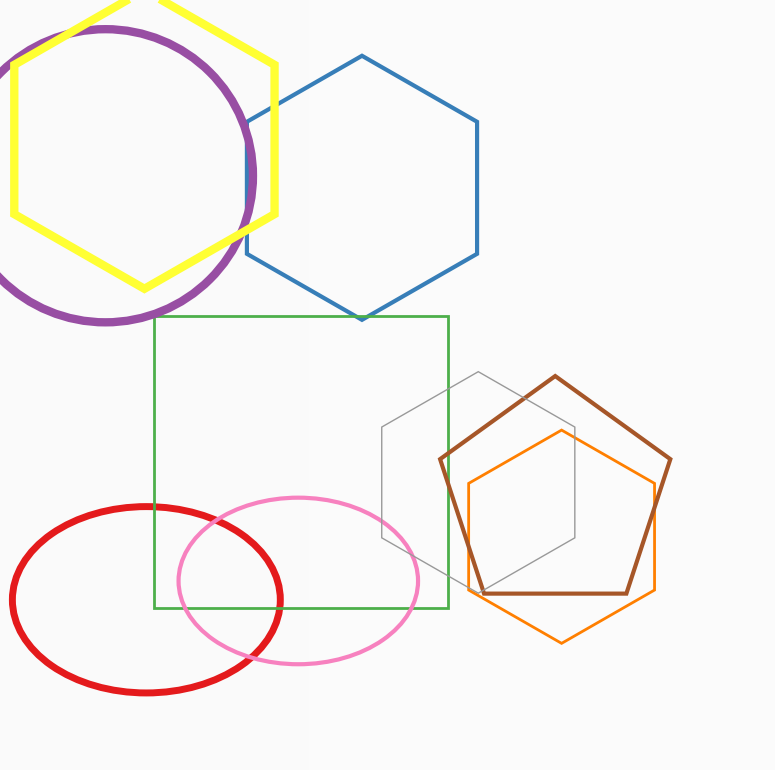[{"shape": "oval", "thickness": 2.5, "radius": 0.86, "center": [0.189, 0.221]}, {"shape": "hexagon", "thickness": 1.5, "radius": 0.86, "center": [0.467, 0.756]}, {"shape": "square", "thickness": 1, "radius": 0.95, "center": [0.389, 0.4]}, {"shape": "circle", "thickness": 3, "radius": 0.95, "center": [0.136, 0.772]}, {"shape": "hexagon", "thickness": 1, "radius": 0.69, "center": [0.725, 0.303]}, {"shape": "hexagon", "thickness": 3, "radius": 0.97, "center": [0.186, 0.819]}, {"shape": "pentagon", "thickness": 1.5, "radius": 0.78, "center": [0.716, 0.355]}, {"shape": "oval", "thickness": 1.5, "radius": 0.77, "center": [0.385, 0.246]}, {"shape": "hexagon", "thickness": 0.5, "radius": 0.72, "center": [0.617, 0.373]}]